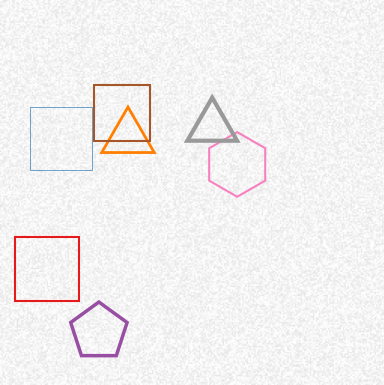[{"shape": "square", "thickness": 1.5, "radius": 0.42, "center": [0.123, 0.301]}, {"shape": "square", "thickness": 0.5, "radius": 0.41, "center": [0.158, 0.641]}, {"shape": "pentagon", "thickness": 2.5, "radius": 0.38, "center": [0.257, 0.139]}, {"shape": "triangle", "thickness": 2, "radius": 0.39, "center": [0.332, 0.643]}, {"shape": "square", "thickness": 1.5, "radius": 0.37, "center": [0.316, 0.707]}, {"shape": "hexagon", "thickness": 1.5, "radius": 0.42, "center": [0.616, 0.573]}, {"shape": "triangle", "thickness": 3, "radius": 0.37, "center": [0.551, 0.672]}]